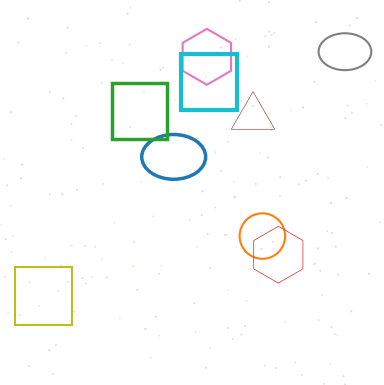[{"shape": "oval", "thickness": 2.5, "radius": 0.42, "center": [0.451, 0.593]}, {"shape": "circle", "thickness": 1.5, "radius": 0.3, "center": [0.682, 0.387]}, {"shape": "square", "thickness": 2.5, "radius": 0.36, "center": [0.362, 0.712]}, {"shape": "hexagon", "thickness": 0.5, "radius": 0.37, "center": [0.723, 0.338]}, {"shape": "triangle", "thickness": 0.5, "radius": 0.33, "center": [0.657, 0.697]}, {"shape": "hexagon", "thickness": 1.5, "radius": 0.36, "center": [0.537, 0.852]}, {"shape": "oval", "thickness": 1.5, "radius": 0.34, "center": [0.896, 0.866]}, {"shape": "square", "thickness": 1.5, "radius": 0.37, "center": [0.112, 0.231]}, {"shape": "square", "thickness": 3, "radius": 0.36, "center": [0.544, 0.787]}]